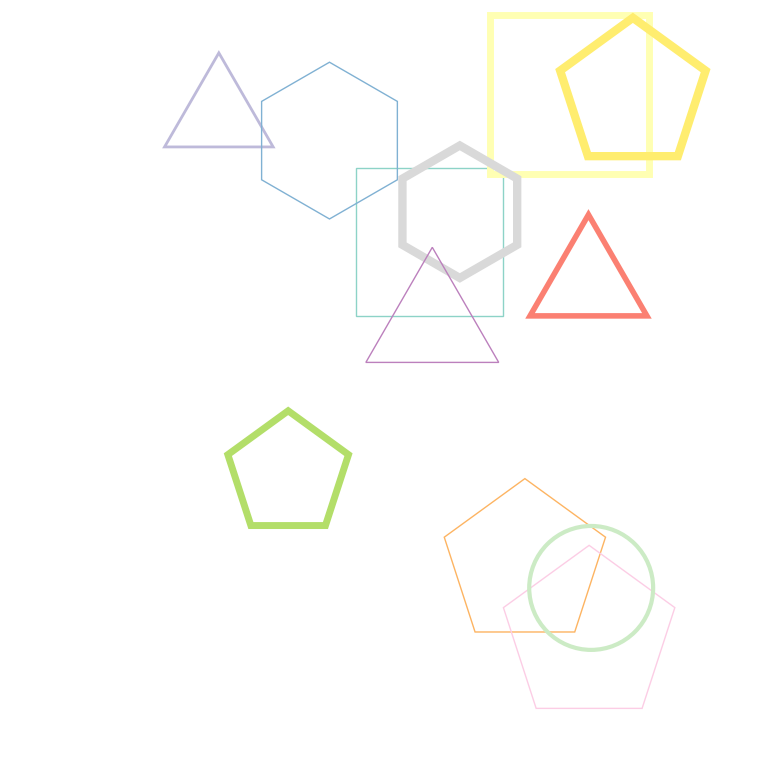[{"shape": "square", "thickness": 0.5, "radius": 0.48, "center": [0.558, 0.686]}, {"shape": "square", "thickness": 2.5, "radius": 0.52, "center": [0.74, 0.877]}, {"shape": "triangle", "thickness": 1, "radius": 0.41, "center": [0.284, 0.85]}, {"shape": "triangle", "thickness": 2, "radius": 0.44, "center": [0.764, 0.634]}, {"shape": "hexagon", "thickness": 0.5, "radius": 0.51, "center": [0.428, 0.817]}, {"shape": "pentagon", "thickness": 0.5, "radius": 0.55, "center": [0.682, 0.268]}, {"shape": "pentagon", "thickness": 2.5, "radius": 0.41, "center": [0.374, 0.384]}, {"shape": "pentagon", "thickness": 0.5, "radius": 0.59, "center": [0.765, 0.175]}, {"shape": "hexagon", "thickness": 3, "radius": 0.43, "center": [0.597, 0.725]}, {"shape": "triangle", "thickness": 0.5, "radius": 0.5, "center": [0.561, 0.579]}, {"shape": "circle", "thickness": 1.5, "radius": 0.4, "center": [0.768, 0.236]}, {"shape": "pentagon", "thickness": 3, "radius": 0.5, "center": [0.822, 0.878]}]